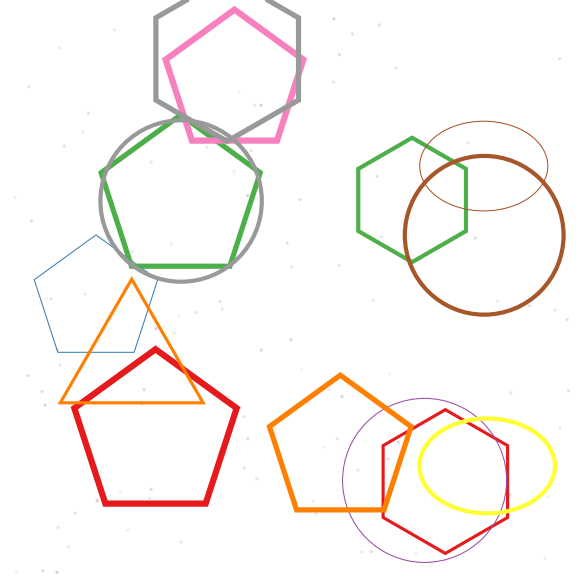[{"shape": "pentagon", "thickness": 3, "radius": 0.74, "center": [0.269, 0.247]}, {"shape": "hexagon", "thickness": 1.5, "radius": 0.62, "center": [0.771, 0.165]}, {"shape": "pentagon", "thickness": 0.5, "radius": 0.56, "center": [0.166, 0.48]}, {"shape": "hexagon", "thickness": 2, "radius": 0.54, "center": [0.714, 0.653]}, {"shape": "pentagon", "thickness": 2.5, "radius": 0.72, "center": [0.313, 0.655]}, {"shape": "circle", "thickness": 0.5, "radius": 0.71, "center": [0.735, 0.167]}, {"shape": "pentagon", "thickness": 2.5, "radius": 0.64, "center": [0.589, 0.221]}, {"shape": "triangle", "thickness": 1.5, "radius": 0.71, "center": [0.228, 0.373]}, {"shape": "oval", "thickness": 2, "radius": 0.59, "center": [0.844, 0.192]}, {"shape": "circle", "thickness": 2, "radius": 0.69, "center": [0.838, 0.592]}, {"shape": "oval", "thickness": 0.5, "radius": 0.55, "center": [0.838, 0.712]}, {"shape": "pentagon", "thickness": 3, "radius": 0.63, "center": [0.406, 0.857]}, {"shape": "hexagon", "thickness": 2.5, "radius": 0.71, "center": [0.393, 0.897]}, {"shape": "circle", "thickness": 2, "radius": 0.7, "center": [0.314, 0.651]}]